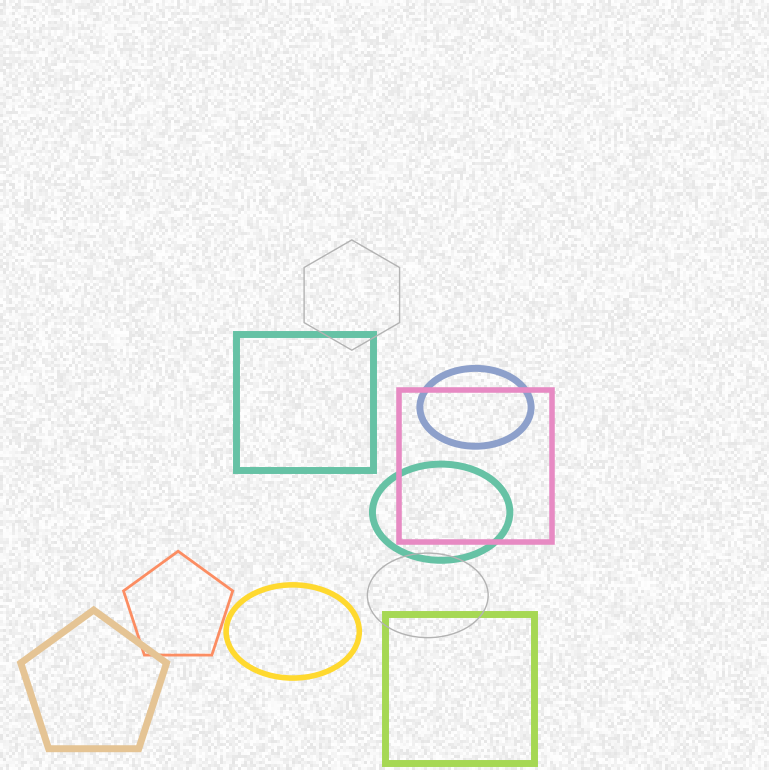[{"shape": "square", "thickness": 2.5, "radius": 0.44, "center": [0.395, 0.478]}, {"shape": "oval", "thickness": 2.5, "radius": 0.45, "center": [0.573, 0.335]}, {"shape": "pentagon", "thickness": 1, "radius": 0.37, "center": [0.231, 0.21]}, {"shape": "oval", "thickness": 2.5, "radius": 0.36, "center": [0.618, 0.471]}, {"shape": "square", "thickness": 2, "radius": 0.49, "center": [0.617, 0.395]}, {"shape": "square", "thickness": 2.5, "radius": 0.48, "center": [0.597, 0.106]}, {"shape": "oval", "thickness": 2, "radius": 0.43, "center": [0.38, 0.18]}, {"shape": "pentagon", "thickness": 2.5, "radius": 0.5, "center": [0.122, 0.108]}, {"shape": "hexagon", "thickness": 0.5, "radius": 0.36, "center": [0.457, 0.617]}, {"shape": "oval", "thickness": 0.5, "radius": 0.39, "center": [0.556, 0.227]}]